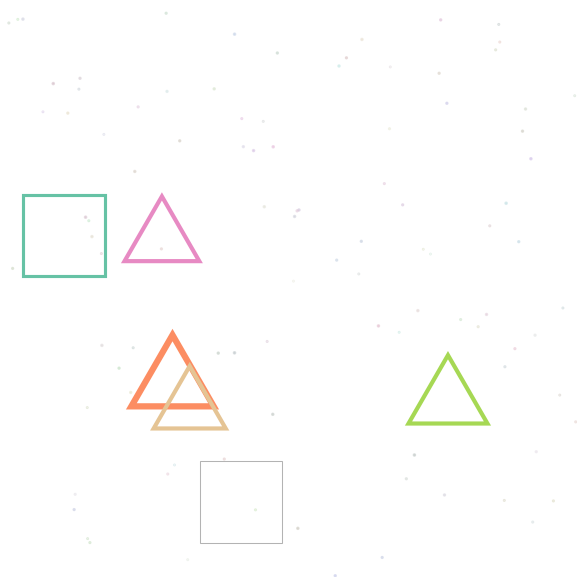[{"shape": "square", "thickness": 1.5, "radius": 0.35, "center": [0.111, 0.592]}, {"shape": "triangle", "thickness": 3, "radius": 0.41, "center": [0.299, 0.337]}, {"shape": "triangle", "thickness": 2, "radius": 0.37, "center": [0.28, 0.584]}, {"shape": "triangle", "thickness": 2, "radius": 0.39, "center": [0.776, 0.305]}, {"shape": "triangle", "thickness": 2, "radius": 0.36, "center": [0.328, 0.293]}, {"shape": "square", "thickness": 0.5, "radius": 0.36, "center": [0.418, 0.13]}]